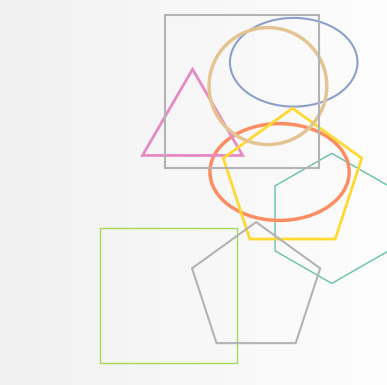[{"shape": "hexagon", "thickness": 1, "radius": 0.84, "center": [0.856, 0.433]}, {"shape": "oval", "thickness": 2.5, "radius": 0.9, "center": [0.721, 0.553]}, {"shape": "oval", "thickness": 1.5, "radius": 0.82, "center": [0.758, 0.838]}, {"shape": "triangle", "thickness": 2, "radius": 0.75, "center": [0.497, 0.671]}, {"shape": "square", "thickness": 1, "radius": 0.88, "center": [0.435, 0.233]}, {"shape": "pentagon", "thickness": 2, "radius": 0.94, "center": [0.755, 0.531]}, {"shape": "circle", "thickness": 2.5, "radius": 0.76, "center": [0.691, 0.776]}, {"shape": "square", "thickness": 1.5, "radius": 1.0, "center": [0.625, 0.762]}, {"shape": "pentagon", "thickness": 1.5, "radius": 0.87, "center": [0.661, 0.249]}]